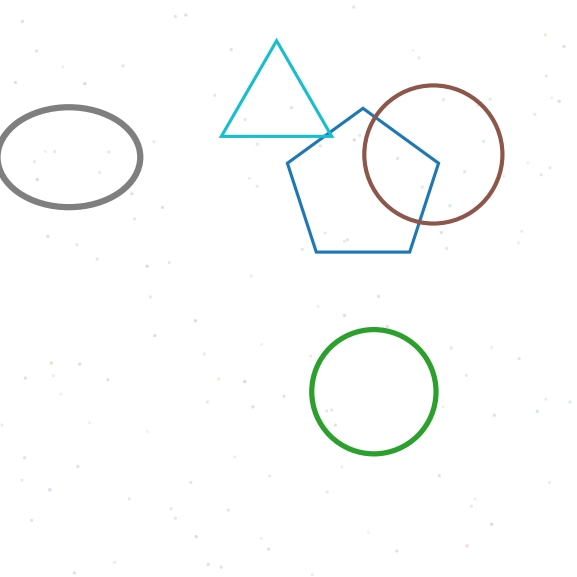[{"shape": "pentagon", "thickness": 1.5, "radius": 0.69, "center": [0.629, 0.674]}, {"shape": "circle", "thickness": 2.5, "radius": 0.54, "center": [0.647, 0.321]}, {"shape": "circle", "thickness": 2, "radius": 0.6, "center": [0.75, 0.732]}, {"shape": "oval", "thickness": 3, "radius": 0.62, "center": [0.119, 0.727]}, {"shape": "triangle", "thickness": 1.5, "radius": 0.55, "center": [0.479, 0.818]}]